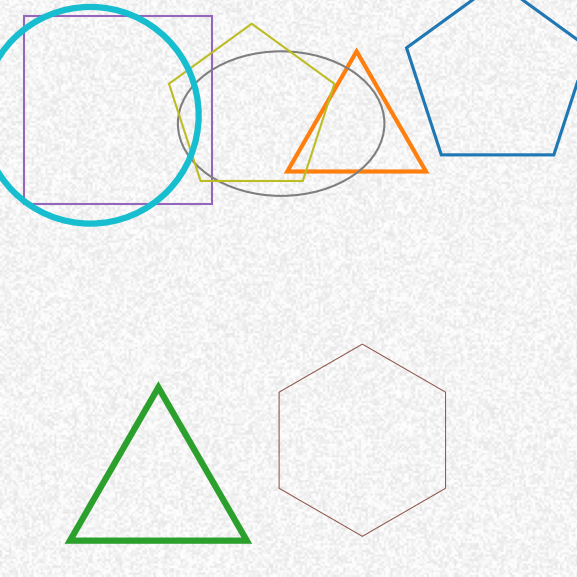[{"shape": "pentagon", "thickness": 1.5, "radius": 0.83, "center": [0.862, 0.865]}, {"shape": "triangle", "thickness": 2, "radius": 0.69, "center": [0.618, 0.772]}, {"shape": "triangle", "thickness": 3, "radius": 0.88, "center": [0.274, 0.151]}, {"shape": "square", "thickness": 1, "radius": 0.82, "center": [0.204, 0.809]}, {"shape": "hexagon", "thickness": 0.5, "radius": 0.83, "center": [0.627, 0.237]}, {"shape": "oval", "thickness": 1, "radius": 0.89, "center": [0.487, 0.785]}, {"shape": "pentagon", "thickness": 1, "radius": 0.75, "center": [0.436, 0.808]}, {"shape": "circle", "thickness": 3, "radius": 0.94, "center": [0.156, 0.8]}]